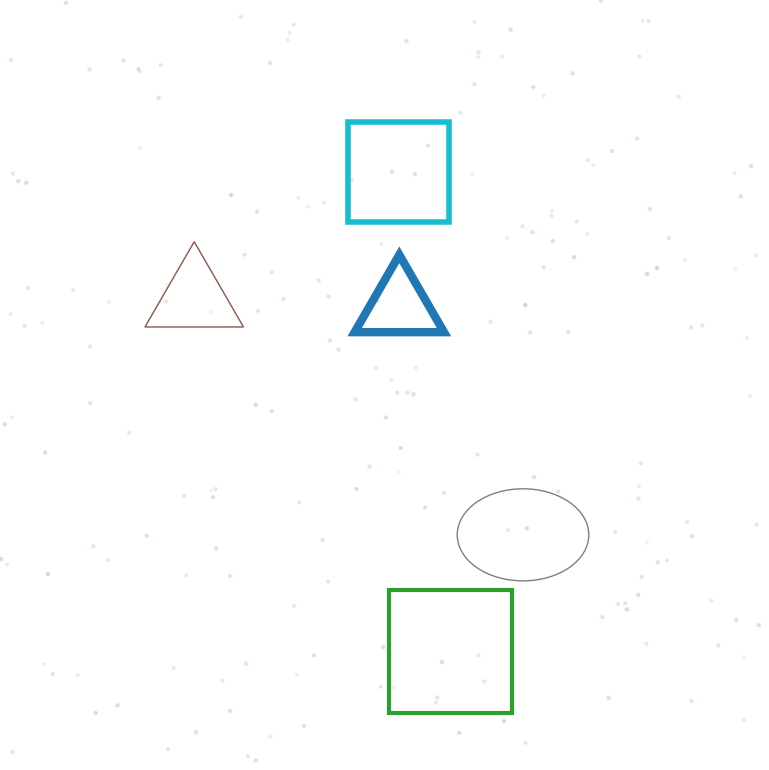[{"shape": "triangle", "thickness": 3, "radius": 0.33, "center": [0.519, 0.602]}, {"shape": "square", "thickness": 1.5, "radius": 0.4, "center": [0.585, 0.154]}, {"shape": "triangle", "thickness": 0.5, "radius": 0.37, "center": [0.252, 0.612]}, {"shape": "oval", "thickness": 0.5, "radius": 0.43, "center": [0.679, 0.305]}, {"shape": "square", "thickness": 2, "radius": 0.33, "center": [0.517, 0.777]}]